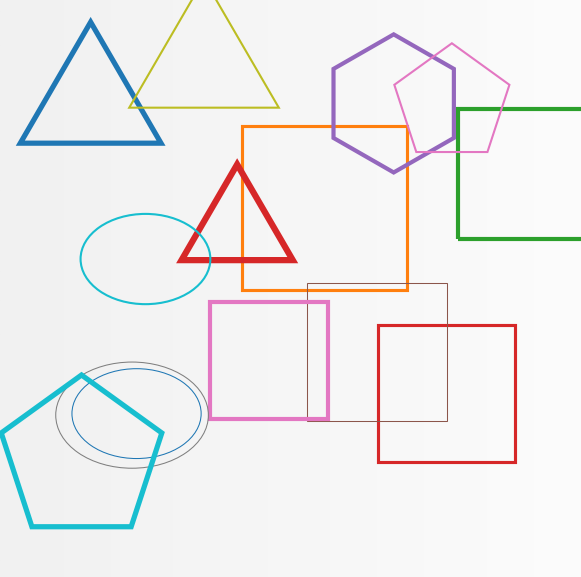[{"shape": "oval", "thickness": 0.5, "radius": 0.56, "center": [0.235, 0.283]}, {"shape": "triangle", "thickness": 2.5, "radius": 0.7, "center": [0.156, 0.821]}, {"shape": "square", "thickness": 1.5, "radius": 0.71, "center": [0.558, 0.64]}, {"shape": "square", "thickness": 2, "radius": 0.56, "center": [0.899, 0.698]}, {"shape": "square", "thickness": 1.5, "radius": 0.59, "center": [0.768, 0.318]}, {"shape": "triangle", "thickness": 3, "radius": 0.55, "center": [0.408, 0.604]}, {"shape": "hexagon", "thickness": 2, "radius": 0.6, "center": [0.677, 0.82]}, {"shape": "square", "thickness": 0.5, "radius": 0.6, "center": [0.648, 0.39]}, {"shape": "pentagon", "thickness": 1, "radius": 0.52, "center": [0.777, 0.82]}, {"shape": "square", "thickness": 2, "radius": 0.5, "center": [0.463, 0.375]}, {"shape": "oval", "thickness": 0.5, "radius": 0.66, "center": [0.227, 0.28]}, {"shape": "triangle", "thickness": 1, "radius": 0.74, "center": [0.351, 0.887]}, {"shape": "oval", "thickness": 1, "radius": 0.56, "center": [0.25, 0.551]}, {"shape": "pentagon", "thickness": 2.5, "radius": 0.73, "center": [0.14, 0.205]}]